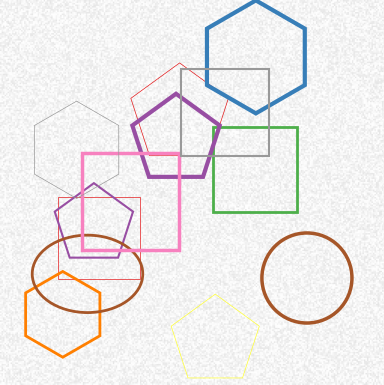[{"shape": "pentagon", "thickness": 0.5, "radius": 0.67, "center": [0.467, 0.703]}, {"shape": "square", "thickness": 0.5, "radius": 0.53, "center": [0.256, 0.381]}, {"shape": "hexagon", "thickness": 3, "radius": 0.73, "center": [0.665, 0.852]}, {"shape": "square", "thickness": 2, "radius": 0.55, "center": [0.662, 0.559]}, {"shape": "pentagon", "thickness": 3, "radius": 0.6, "center": [0.457, 0.637]}, {"shape": "pentagon", "thickness": 1.5, "radius": 0.53, "center": [0.244, 0.417]}, {"shape": "hexagon", "thickness": 2, "radius": 0.56, "center": [0.163, 0.184]}, {"shape": "pentagon", "thickness": 0.5, "radius": 0.6, "center": [0.559, 0.116]}, {"shape": "circle", "thickness": 2.5, "radius": 0.58, "center": [0.797, 0.278]}, {"shape": "oval", "thickness": 2, "radius": 0.72, "center": [0.227, 0.289]}, {"shape": "square", "thickness": 2.5, "radius": 0.63, "center": [0.34, 0.476]}, {"shape": "square", "thickness": 1.5, "radius": 0.57, "center": [0.585, 0.708]}, {"shape": "hexagon", "thickness": 0.5, "radius": 0.63, "center": [0.199, 0.611]}]